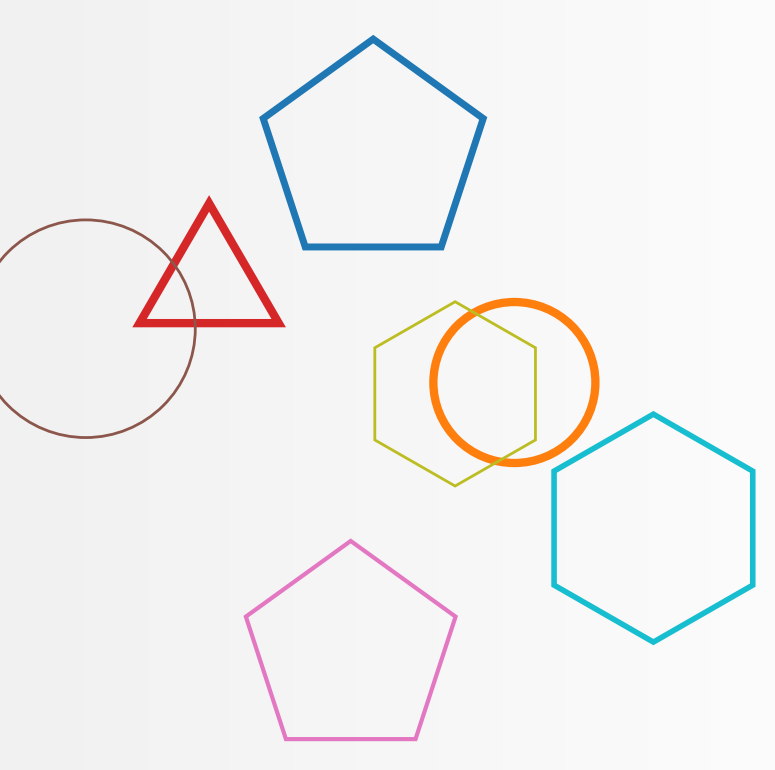[{"shape": "pentagon", "thickness": 2.5, "radius": 0.75, "center": [0.482, 0.8]}, {"shape": "circle", "thickness": 3, "radius": 0.52, "center": [0.664, 0.503]}, {"shape": "triangle", "thickness": 3, "radius": 0.52, "center": [0.27, 0.632]}, {"shape": "circle", "thickness": 1, "radius": 0.71, "center": [0.111, 0.573]}, {"shape": "pentagon", "thickness": 1.5, "radius": 0.71, "center": [0.453, 0.155]}, {"shape": "hexagon", "thickness": 1, "radius": 0.6, "center": [0.587, 0.488]}, {"shape": "hexagon", "thickness": 2, "radius": 0.74, "center": [0.843, 0.314]}]